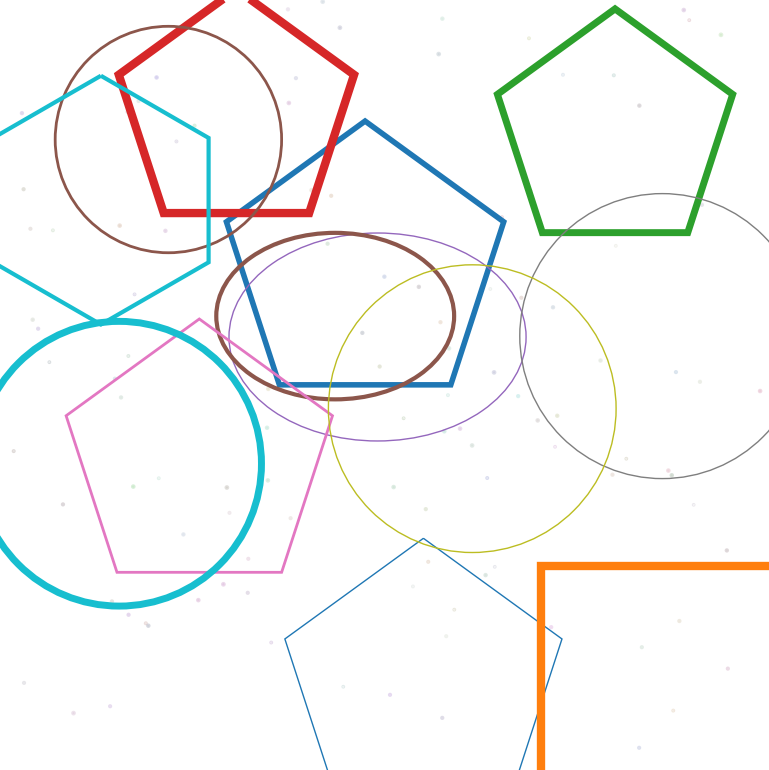[{"shape": "pentagon", "thickness": 0.5, "radius": 0.95, "center": [0.55, 0.112]}, {"shape": "pentagon", "thickness": 2, "radius": 0.95, "center": [0.474, 0.653]}, {"shape": "square", "thickness": 3, "radius": 0.8, "center": [0.862, 0.106]}, {"shape": "pentagon", "thickness": 2.5, "radius": 0.8, "center": [0.799, 0.828]}, {"shape": "pentagon", "thickness": 3, "radius": 0.8, "center": [0.307, 0.853]}, {"shape": "oval", "thickness": 0.5, "radius": 0.96, "center": [0.49, 0.562]}, {"shape": "oval", "thickness": 1.5, "radius": 0.77, "center": [0.435, 0.589]}, {"shape": "circle", "thickness": 1, "radius": 0.74, "center": [0.219, 0.819]}, {"shape": "pentagon", "thickness": 1, "radius": 0.91, "center": [0.259, 0.404]}, {"shape": "circle", "thickness": 0.5, "radius": 0.93, "center": [0.86, 0.564]}, {"shape": "circle", "thickness": 0.5, "radius": 0.93, "center": [0.613, 0.469]}, {"shape": "circle", "thickness": 2.5, "radius": 0.92, "center": [0.155, 0.398]}, {"shape": "hexagon", "thickness": 1.5, "radius": 0.81, "center": [0.131, 0.74]}]